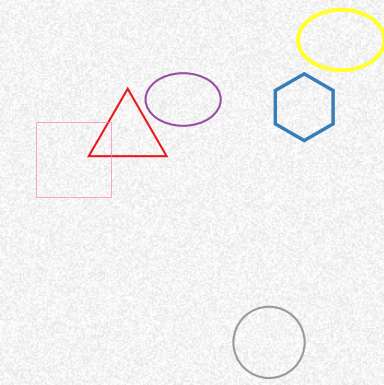[{"shape": "triangle", "thickness": 1.5, "radius": 0.58, "center": [0.332, 0.653]}, {"shape": "hexagon", "thickness": 2.5, "radius": 0.43, "center": [0.79, 0.722]}, {"shape": "oval", "thickness": 1.5, "radius": 0.49, "center": [0.476, 0.742]}, {"shape": "oval", "thickness": 3, "radius": 0.56, "center": [0.886, 0.896]}, {"shape": "square", "thickness": 0.5, "radius": 0.49, "center": [0.191, 0.585]}, {"shape": "circle", "thickness": 1.5, "radius": 0.46, "center": [0.699, 0.111]}]